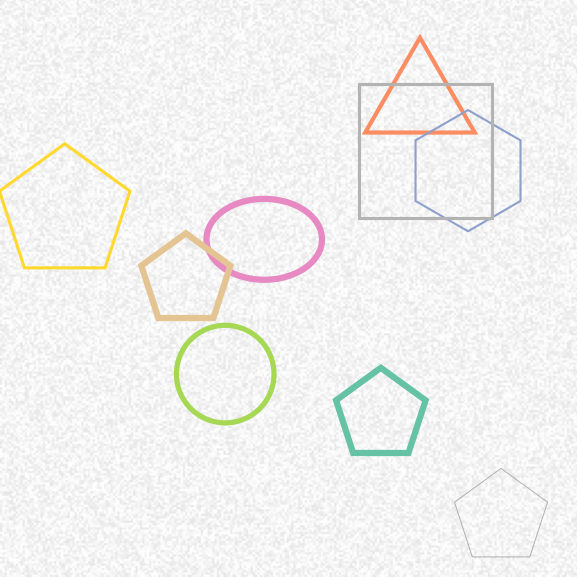[{"shape": "pentagon", "thickness": 3, "radius": 0.41, "center": [0.659, 0.281]}, {"shape": "triangle", "thickness": 2, "radius": 0.55, "center": [0.727, 0.824]}, {"shape": "hexagon", "thickness": 1, "radius": 0.52, "center": [0.81, 0.704]}, {"shape": "oval", "thickness": 3, "radius": 0.5, "center": [0.458, 0.585]}, {"shape": "circle", "thickness": 2.5, "radius": 0.42, "center": [0.39, 0.351]}, {"shape": "pentagon", "thickness": 1.5, "radius": 0.59, "center": [0.112, 0.631]}, {"shape": "pentagon", "thickness": 3, "radius": 0.41, "center": [0.322, 0.514]}, {"shape": "pentagon", "thickness": 0.5, "radius": 0.42, "center": [0.868, 0.103]}, {"shape": "square", "thickness": 1.5, "radius": 0.58, "center": [0.737, 0.738]}]